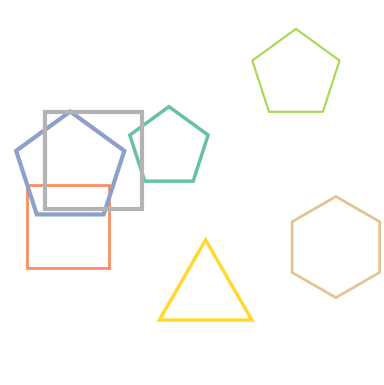[{"shape": "pentagon", "thickness": 2.5, "radius": 0.53, "center": [0.439, 0.616]}, {"shape": "square", "thickness": 2, "radius": 0.54, "center": [0.176, 0.412]}, {"shape": "pentagon", "thickness": 3, "radius": 0.74, "center": [0.182, 0.563]}, {"shape": "pentagon", "thickness": 1.5, "radius": 0.6, "center": [0.769, 0.806]}, {"shape": "triangle", "thickness": 2.5, "radius": 0.69, "center": [0.534, 0.238]}, {"shape": "hexagon", "thickness": 2, "radius": 0.66, "center": [0.872, 0.358]}, {"shape": "square", "thickness": 3, "radius": 0.63, "center": [0.244, 0.582]}]